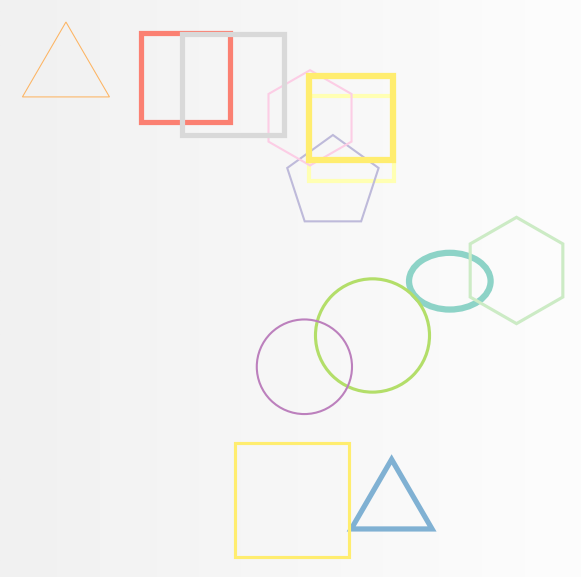[{"shape": "oval", "thickness": 3, "radius": 0.35, "center": [0.774, 0.512]}, {"shape": "square", "thickness": 2, "radius": 0.37, "center": [0.605, 0.76]}, {"shape": "pentagon", "thickness": 1, "radius": 0.41, "center": [0.573, 0.683]}, {"shape": "square", "thickness": 2.5, "radius": 0.38, "center": [0.319, 0.865]}, {"shape": "triangle", "thickness": 2.5, "radius": 0.4, "center": [0.674, 0.123]}, {"shape": "triangle", "thickness": 0.5, "radius": 0.43, "center": [0.113, 0.875]}, {"shape": "circle", "thickness": 1.5, "radius": 0.49, "center": [0.641, 0.418]}, {"shape": "hexagon", "thickness": 1, "radius": 0.41, "center": [0.533, 0.795]}, {"shape": "square", "thickness": 2.5, "radius": 0.44, "center": [0.401, 0.853]}, {"shape": "circle", "thickness": 1, "radius": 0.41, "center": [0.524, 0.364]}, {"shape": "hexagon", "thickness": 1.5, "radius": 0.46, "center": [0.889, 0.531]}, {"shape": "square", "thickness": 1.5, "radius": 0.49, "center": [0.503, 0.133]}, {"shape": "square", "thickness": 3, "radius": 0.36, "center": [0.604, 0.795]}]